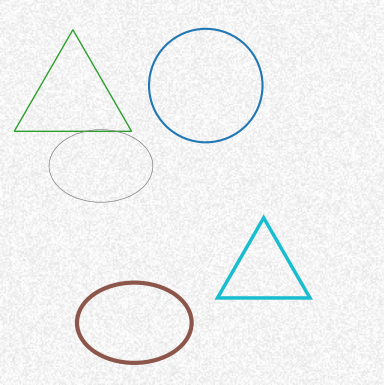[{"shape": "circle", "thickness": 1.5, "radius": 0.74, "center": [0.534, 0.778]}, {"shape": "triangle", "thickness": 1, "radius": 0.88, "center": [0.189, 0.747]}, {"shape": "oval", "thickness": 3, "radius": 0.74, "center": [0.349, 0.162]}, {"shape": "oval", "thickness": 0.5, "radius": 0.67, "center": [0.262, 0.569]}, {"shape": "triangle", "thickness": 2.5, "radius": 0.69, "center": [0.685, 0.295]}]